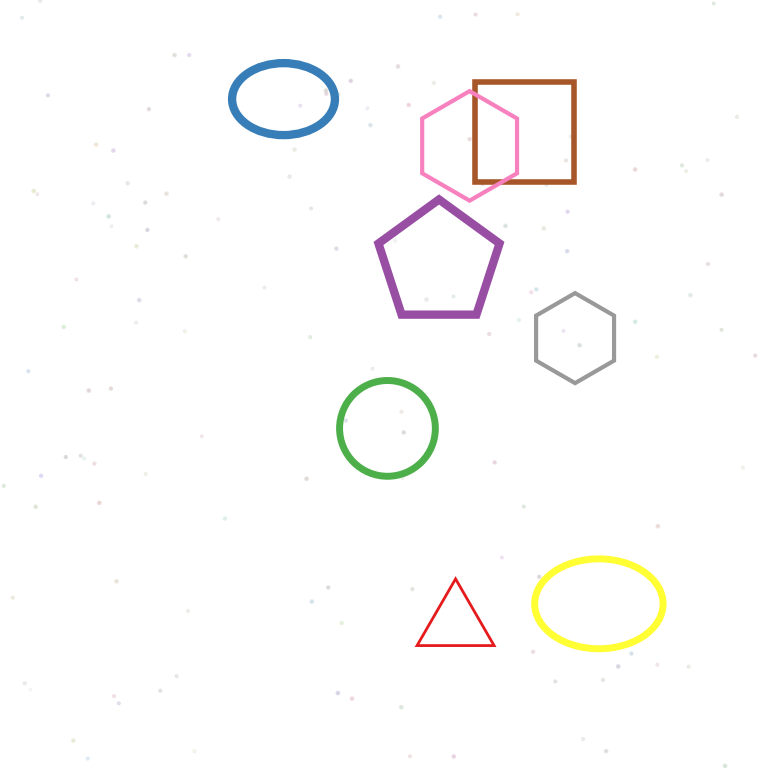[{"shape": "triangle", "thickness": 1, "radius": 0.29, "center": [0.592, 0.19]}, {"shape": "oval", "thickness": 3, "radius": 0.33, "center": [0.368, 0.871]}, {"shape": "circle", "thickness": 2.5, "radius": 0.31, "center": [0.503, 0.444]}, {"shape": "pentagon", "thickness": 3, "radius": 0.41, "center": [0.57, 0.658]}, {"shape": "oval", "thickness": 2.5, "radius": 0.42, "center": [0.778, 0.216]}, {"shape": "square", "thickness": 2, "radius": 0.32, "center": [0.681, 0.829]}, {"shape": "hexagon", "thickness": 1.5, "radius": 0.36, "center": [0.61, 0.811]}, {"shape": "hexagon", "thickness": 1.5, "radius": 0.29, "center": [0.747, 0.561]}]